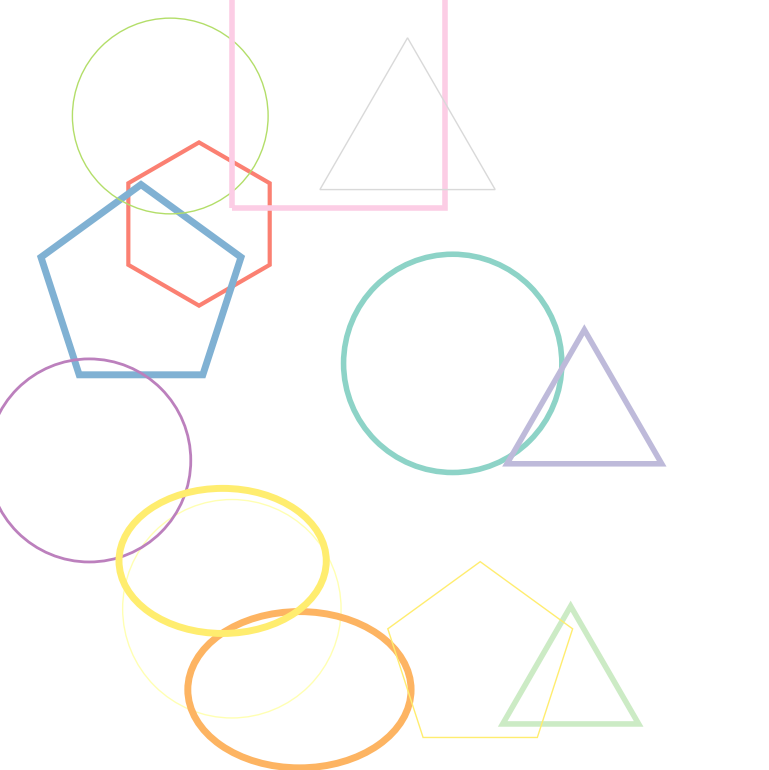[{"shape": "circle", "thickness": 2, "radius": 0.71, "center": [0.588, 0.528]}, {"shape": "circle", "thickness": 0.5, "radius": 0.71, "center": [0.301, 0.209]}, {"shape": "triangle", "thickness": 2, "radius": 0.58, "center": [0.759, 0.456]}, {"shape": "hexagon", "thickness": 1.5, "radius": 0.53, "center": [0.258, 0.709]}, {"shape": "pentagon", "thickness": 2.5, "radius": 0.68, "center": [0.183, 0.624]}, {"shape": "oval", "thickness": 2.5, "radius": 0.72, "center": [0.389, 0.104]}, {"shape": "circle", "thickness": 0.5, "radius": 0.64, "center": [0.221, 0.849]}, {"shape": "square", "thickness": 2, "radius": 0.69, "center": [0.44, 0.868]}, {"shape": "triangle", "thickness": 0.5, "radius": 0.66, "center": [0.529, 0.82]}, {"shape": "circle", "thickness": 1, "radius": 0.66, "center": [0.116, 0.402]}, {"shape": "triangle", "thickness": 2, "radius": 0.51, "center": [0.741, 0.111]}, {"shape": "pentagon", "thickness": 0.5, "radius": 0.63, "center": [0.624, 0.144]}, {"shape": "oval", "thickness": 2.5, "radius": 0.67, "center": [0.289, 0.272]}]